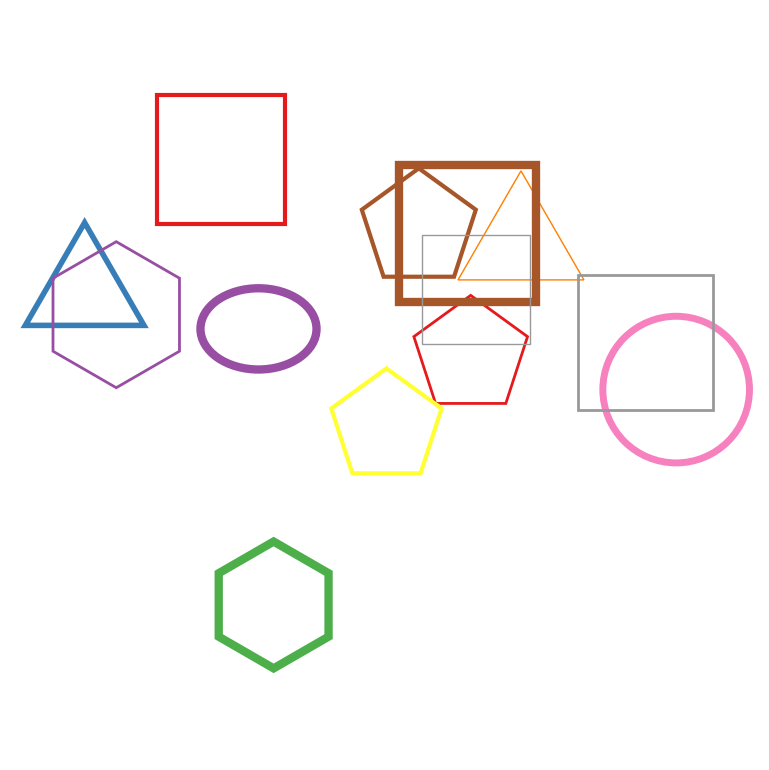[{"shape": "square", "thickness": 1.5, "radius": 0.42, "center": [0.287, 0.793]}, {"shape": "pentagon", "thickness": 1, "radius": 0.39, "center": [0.611, 0.539]}, {"shape": "triangle", "thickness": 2, "radius": 0.44, "center": [0.11, 0.622]}, {"shape": "hexagon", "thickness": 3, "radius": 0.41, "center": [0.355, 0.214]}, {"shape": "oval", "thickness": 3, "radius": 0.38, "center": [0.336, 0.573]}, {"shape": "hexagon", "thickness": 1, "radius": 0.47, "center": [0.151, 0.591]}, {"shape": "triangle", "thickness": 0.5, "radius": 0.47, "center": [0.677, 0.684]}, {"shape": "pentagon", "thickness": 1.5, "radius": 0.38, "center": [0.502, 0.446]}, {"shape": "pentagon", "thickness": 1.5, "radius": 0.39, "center": [0.544, 0.704]}, {"shape": "square", "thickness": 3, "radius": 0.44, "center": [0.607, 0.696]}, {"shape": "circle", "thickness": 2.5, "radius": 0.48, "center": [0.878, 0.494]}, {"shape": "square", "thickness": 1, "radius": 0.44, "center": [0.838, 0.555]}, {"shape": "square", "thickness": 0.5, "radius": 0.35, "center": [0.618, 0.624]}]